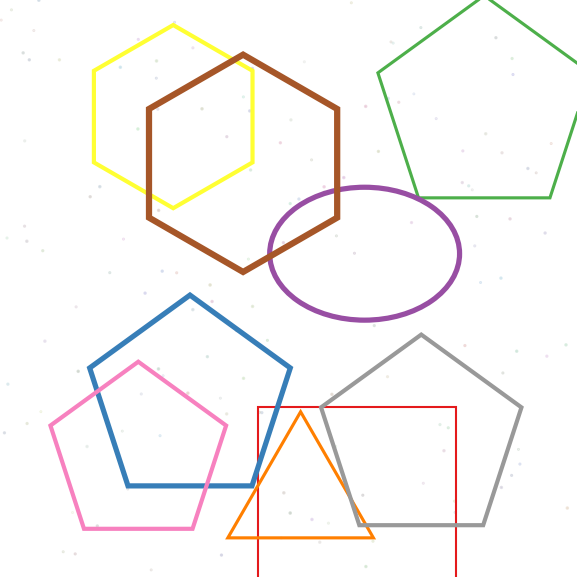[{"shape": "square", "thickness": 1, "radius": 0.86, "center": [0.618, 0.122]}, {"shape": "pentagon", "thickness": 2.5, "radius": 0.91, "center": [0.329, 0.306]}, {"shape": "pentagon", "thickness": 1.5, "radius": 0.97, "center": [0.838, 0.813]}, {"shape": "oval", "thickness": 2.5, "radius": 0.82, "center": [0.631, 0.56]}, {"shape": "triangle", "thickness": 1.5, "radius": 0.73, "center": [0.521, 0.141]}, {"shape": "hexagon", "thickness": 2, "radius": 0.79, "center": [0.3, 0.797]}, {"shape": "hexagon", "thickness": 3, "radius": 0.94, "center": [0.421, 0.716]}, {"shape": "pentagon", "thickness": 2, "radius": 0.8, "center": [0.239, 0.213]}, {"shape": "pentagon", "thickness": 2, "radius": 0.91, "center": [0.729, 0.237]}]